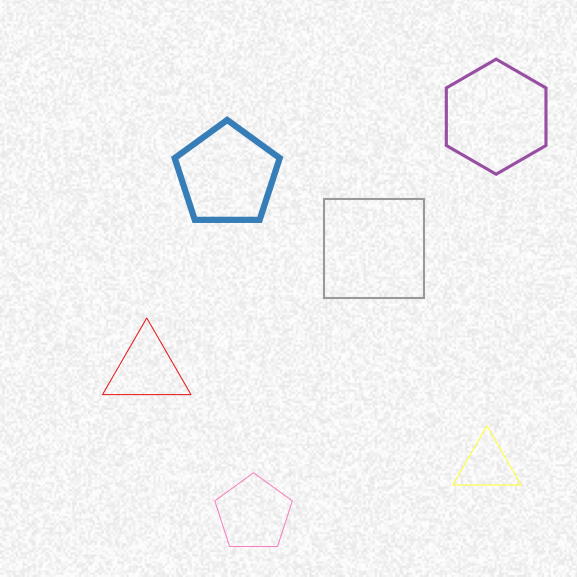[{"shape": "triangle", "thickness": 0.5, "radius": 0.44, "center": [0.254, 0.36]}, {"shape": "pentagon", "thickness": 3, "radius": 0.48, "center": [0.393, 0.696]}, {"shape": "hexagon", "thickness": 1.5, "radius": 0.5, "center": [0.859, 0.797]}, {"shape": "triangle", "thickness": 0.5, "radius": 0.34, "center": [0.843, 0.193]}, {"shape": "pentagon", "thickness": 0.5, "radius": 0.35, "center": [0.439, 0.11]}, {"shape": "square", "thickness": 1, "radius": 0.43, "center": [0.648, 0.569]}]